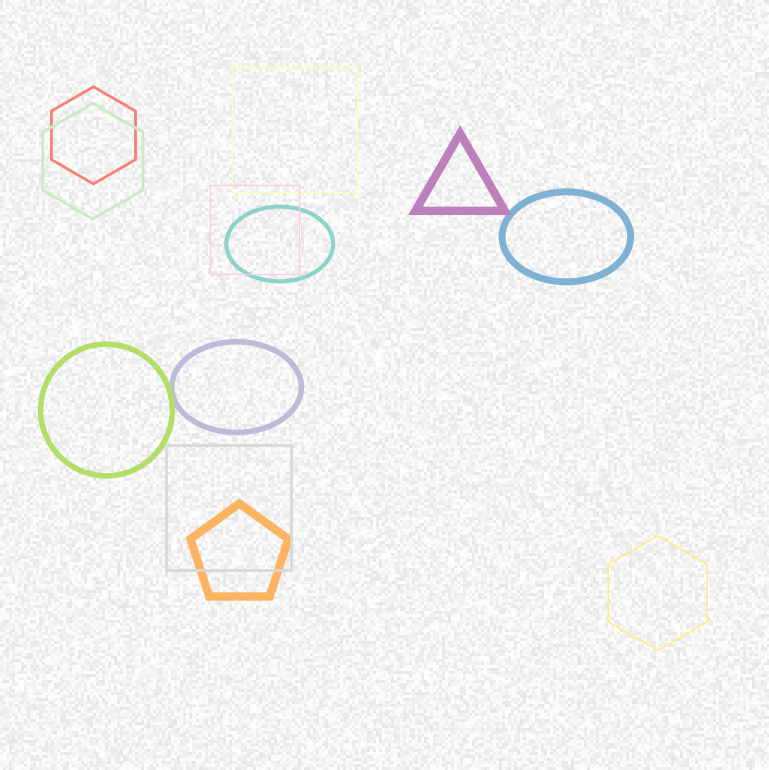[{"shape": "oval", "thickness": 1.5, "radius": 0.35, "center": [0.363, 0.683]}, {"shape": "square", "thickness": 0.5, "radius": 0.41, "center": [0.382, 0.832]}, {"shape": "oval", "thickness": 2, "radius": 0.42, "center": [0.307, 0.497]}, {"shape": "hexagon", "thickness": 1, "radius": 0.32, "center": [0.121, 0.824]}, {"shape": "oval", "thickness": 2.5, "radius": 0.42, "center": [0.736, 0.692]}, {"shape": "pentagon", "thickness": 3, "radius": 0.33, "center": [0.311, 0.279]}, {"shape": "circle", "thickness": 2, "radius": 0.43, "center": [0.138, 0.468]}, {"shape": "square", "thickness": 0.5, "radius": 0.29, "center": [0.331, 0.702]}, {"shape": "square", "thickness": 1, "radius": 0.41, "center": [0.297, 0.341]}, {"shape": "triangle", "thickness": 3, "radius": 0.34, "center": [0.598, 0.76]}, {"shape": "hexagon", "thickness": 1, "radius": 0.38, "center": [0.121, 0.791]}, {"shape": "hexagon", "thickness": 0.5, "radius": 0.37, "center": [0.854, 0.23]}]